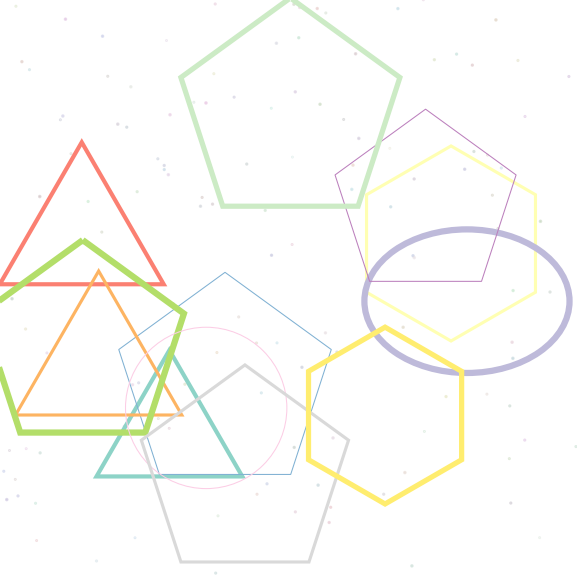[{"shape": "triangle", "thickness": 2, "radius": 0.73, "center": [0.293, 0.247]}, {"shape": "hexagon", "thickness": 1.5, "radius": 0.84, "center": [0.781, 0.578]}, {"shape": "oval", "thickness": 3, "radius": 0.89, "center": [0.809, 0.478]}, {"shape": "triangle", "thickness": 2, "radius": 0.82, "center": [0.142, 0.589]}, {"shape": "pentagon", "thickness": 0.5, "radius": 0.97, "center": [0.39, 0.334]}, {"shape": "triangle", "thickness": 1.5, "radius": 0.83, "center": [0.171, 0.364]}, {"shape": "pentagon", "thickness": 3, "radius": 0.92, "center": [0.143, 0.399]}, {"shape": "circle", "thickness": 0.5, "radius": 0.7, "center": [0.357, 0.293]}, {"shape": "pentagon", "thickness": 1.5, "radius": 0.94, "center": [0.424, 0.179]}, {"shape": "pentagon", "thickness": 0.5, "radius": 0.82, "center": [0.737, 0.645]}, {"shape": "pentagon", "thickness": 2.5, "radius": 1.0, "center": [0.503, 0.803]}, {"shape": "hexagon", "thickness": 2.5, "radius": 0.77, "center": [0.667, 0.28]}]